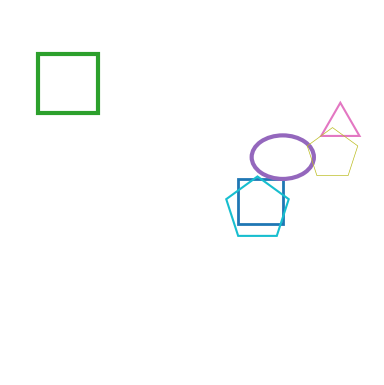[{"shape": "square", "thickness": 2, "radius": 0.29, "center": [0.676, 0.477]}, {"shape": "square", "thickness": 3, "radius": 0.38, "center": [0.177, 0.783]}, {"shape": "oval", "thickness": 3, "radius": 0.4, "center": [0.734, 0.592]}, {"shape": "triangle", "thickness": 1.5, "radius": 0.29, "center": [0.884, 0.676]}, {"shape": "pentagon", "thickness": 0.5, "radius": 0.34, "center": [0.864, 0.6]}, {"shape": "pentagon", "thickness": 1.5, "radius": 0.43, "center": [0.669, 0.456]}]